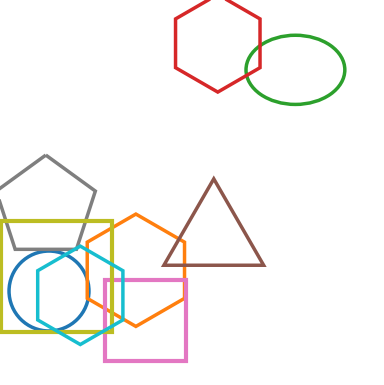[{"shape": "circle", "thickness": 2.5, "radius": 0.52, "center": [0.127, 0.244]}, {"shape": "hexagon", "thickness": 2.5, "radius": 0.73, "center": [0.353, 0.298]}, {"shape": "oval", "thickness": 2.5, "radius": 0.64, "center": [0.767, 0.819]}, {"shape": "hexagon", "thickness": 2.5, "radius": 0.63, "center": [0.566, 0.888]}, {"shape": "triangle", "thickness": 2.5, "radius": 0.75, "center": [0.555, 0.386]}, {"shape": "square", "thickness": 3, "radius": 0.52, "center": [0.378, 0.167]}, {"shape": "pentagon", "thickness": 2.5, "radius": 0.68, "center": [0.119, 0.462]}, {"shape": "square", "thickness": 3, "radius": 0.72, "center": [0.147, 0.281]}, {"shape": "hexagon", "thickness": 2.5, "radius": 0.64, "center": [0.209, 0.233]}]